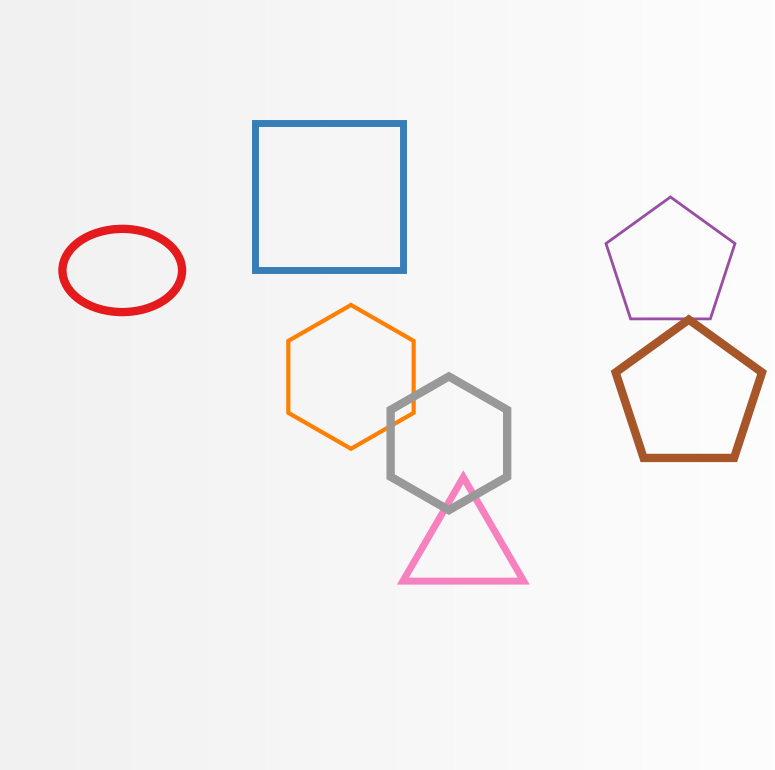[{"shape": "oval", "thickness": 3, "radius": 0.39, "center": [0.158, 0.649]}, {"shape": "square", "thickness": 2.5, "radius": 0.48, "center": [0.425, 0.745]}, {"shape": "pentagon", "thickness": 1, "radius": 0.44, "center": [0.865, 0.657]}, {"shape": "hexagon", "thickness": 1.5, "radius": 0.47, "center": [0.453, 0.511]}, {"shape": "pentagon", "thickness": 3, "radius": 0.5, "center": [0.889, 0.486]}, {"shape": "triangle", "thickness": 2.5, "radius": 0.45, "center": [0.598, 0.29]}, {"shape": "hexagon", "thickness": 3, "radius": 0.43, "center": [0.579, 0.424]}]